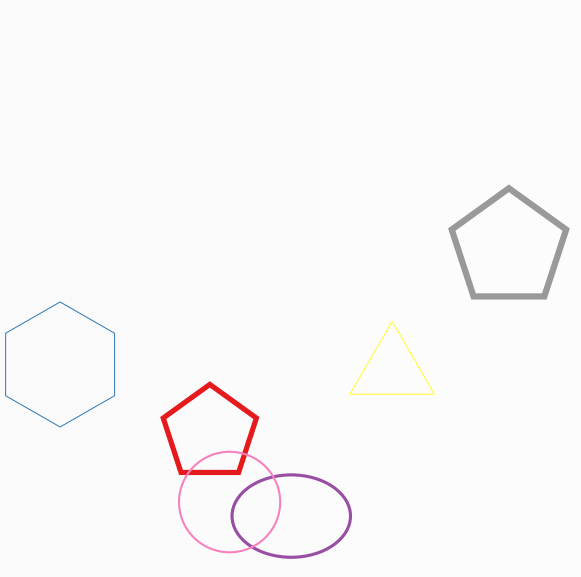[{"shape": "pentagon", "thickness": 2.5, "radius": 0.42, "center": [0.361, 0.249]}, {"shape": "hexagon", "thickness": 0.5, "radius": 0.54, "center": [0.103, 0.368]}, {"shape": "oval", "thickness": 1.5, "radius": 0.51, "center": [0.501, 0.105]}, {"shape": "triangle", "thickness": 0.5, "radius": 0.42, "center": [0.675, 0.359]}, {"shape": "circle", "thickness": 1, "radius": 0.44, "center": [0.395, 0.13]}, {"shape": "pentagon", "thickness": 3, "radius": 0.52, "center": [0.876, 0.57]}]